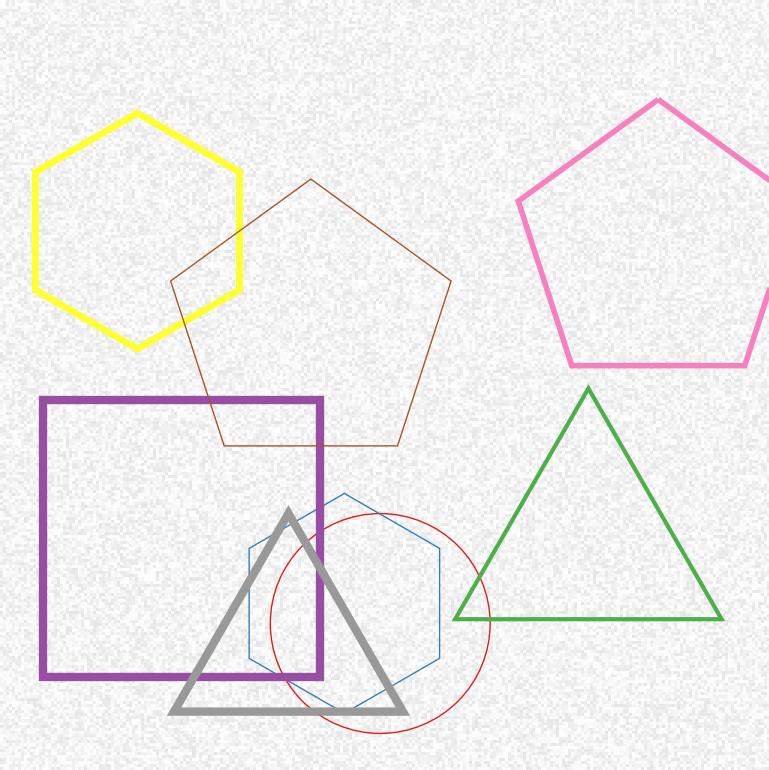[{"shape": "circle", "thickness": 0.5, "radius": 0.71, "center": [0.494, 0.19]}, {"shape": "hexagon", "thickness": 0.5, "radius": 0.71, "center": [0.447, 0.216]}, {"shape": "triangle", "thickness": 1.5, "radius": 1.0, "center": [0.764, 0.296]}, {"shape": "square", "thickness": 3, "radius": 0.9, "center": [0.236, 0.301]}, {"shape": "hexagon", "thickness": 2.5, "radius": 0.77, "center": [0.178, 0.7]}, {"shape": "pentagon", "thickness": 0.5, "radius": 0.96, "center": [0.404, 0.576]}, {"shape": "pentagon", "thickness": 2, "radius": 0.96, "center": [0.855, 0.68]}, {"shape": "triangle", "thickness": 3, "radius": 0.86, "center": [0.375, 0.162]}]